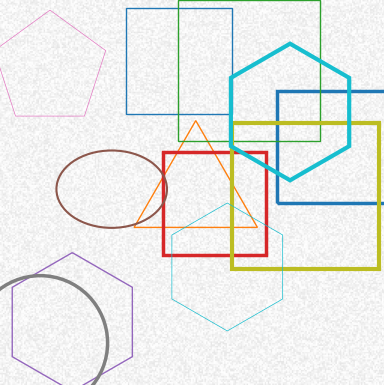[{"shape": "square", "thickness": 2.5, "radius": 0.73, "center": [0.865, 0.618]}, {"shape": "square", "thickness": 1, "radius": 0.69, "center": [0.465, 0.842]}, {"shape": "triangle", "thickness": 1, "radius": 0.92, "center": [0.508, 0.502]}, {"shape": "square", "thickness": 1, "radius": 0.92, "center": [0.648, 0.817]}, {"shape": "square", "thickness": 2.5, "radius": 0.67, "center": [0.556, 0.471]}, {"shape": "hexagon", "thickness": 1, "radius": 0.9, "center": [0.188, 0.164]}, {"shape": "oval", "thickness": 1.5, "radius": 0.72, "center": [0.29, 0.509]}, {"shape": "pentagon", "thickness": 0.5, "radius": 0.76, "center": [0.13, 0.822]}, {"shape": "circle", "thickness": 2.5, "radius": 0.87, "center": [0.105, 0.109]}, {"shape": "square", "thickness": 3, "radius": 0.95, "center": [0.793, 0.491]}, {"shape": "hexagon", "thickness": 0.5, "radius": 0.83, "center": [0.59, 0.307]}, {"shape": "hexagon", "thickness": 3, "radius": 0.89, "center": [0.753, 0.709]}]